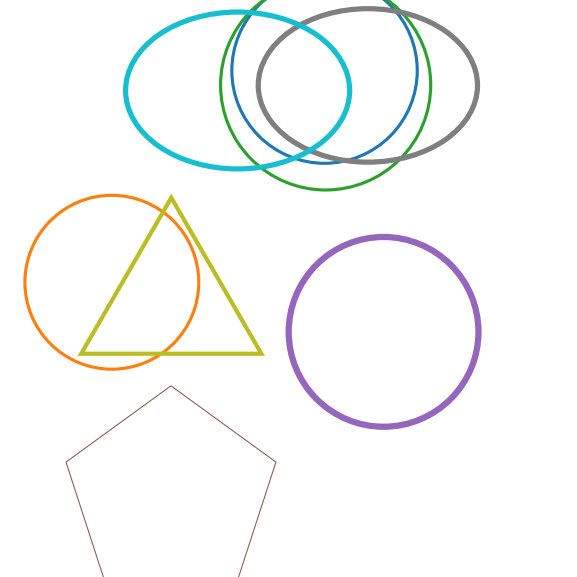[{"shape": "circle", "thickness": 1.5, "radius": 0.8, "center": [0.562, 0.877]}, {"shape": "circle", "thickness": 1.5, "radius": 0.75, "center": [0.194, 0.51]}, {"shape": "circle", "thickness": 1.5, "radius": 0.91, "center": [0.564, 0.852]}, {"shape": "circle", "thickness": 3, "radius": 0.82, "center": [0.664, 0.424]}, {"shape": "pentagon", "thickness": 0.5, "radius": 0.96, "center": [0.296, 0.14]}, {"shape": "oval", "thickness": 2.5, "radius": 0.95, "center": [0.637, 0.851]}, {"shape": "triangle", "thickness": 2, "radius": 0.9, "center": [0.297, 0.477]}, {"shape": "oval", "thickness": 2.5, "radius": 0.97, "center": [0.411, 0.842]}]